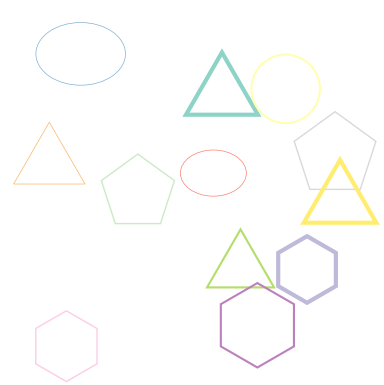[{"shape": "triangle", "thickness": 3, "radius": 0.54, "center": [0.577, 0.756]}, {"shape": "circle", "thickness": 1.5, "radius": 0.45, "center": [0.742, 0.769]}, {"shape": "hexagon", "thickness": 3, "radius": 0.43, "center": [0.798, 0.3]}, {"shape": "oval", "thickness": 0.5, "radius": 0.43, "center": [0.554, 0.55]}, {"shape": "oval", "thickness": 0.5, "radius": 0.58, "center": [0.21, 0.86]}, {"shape": "triangle", "thickness": 0.5, "radius": 0.54, "center": [0.128, 0.576]}, {"shape": "triangle", "thickness": 1.5, "radius": 0.5, "center": [0.625, 0.304]}, {"shape": "hexagon", "thickness": 1, "radius": 0.46, "center": [0.172, 0.101]}, {"shape": "pentagon", "thickness": 1, "radius": 0.56, "center": [0.87, 0.598]}, {"shape": "hexagon", "thickness": 1.5, "radius": 0.55, "center": [0.669, 0.155]}, {"shape": "pentagon", "thickness": 1, "radius": 0.5, "center": [0.358, 0.5]}, {"shape": "triangle", "thickness": 3, "radius": 0.54, "center": [0.883, 0.476]}]